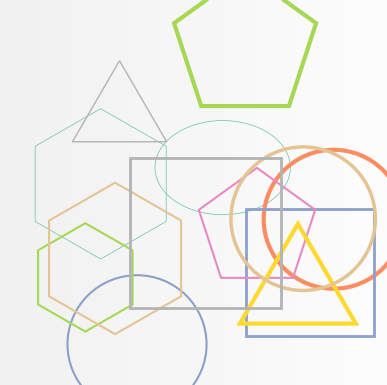[{"shape": "oval", "thickness": 0.5, "radius": 0.87, "center": [0.575, 0.565]}, {"shape": "hexagon", "thickness": 0.5, "radius": 0.98, "center": [0.26, 0.523]}, {"shape": "circle", "thickness": 3, "radius": 0.9, "center": [0.861, 0.431]}, {"shape": "square", "thickness": 2, "radius": 0.82, "center": [0.8, 0.293]}, {"shape": "circle", "thickness": 1.5, "radius": 0.9, "center": [0.354, 0.106]}, {"shape": "pentagon", "thickness": 1.5, "radius": 0.79, "center": [0.663, 0.406]}, {"shape": "hexagon", "thickness": 1.5, "radius": 0.7, "center": [0.22, 0.279]}, {"shape": "pentagon", "thickness": 3, "radius": 0.96, "center": [0.632, 0.88]}, {"shape": "triangle", "thickness": 3, "radius": 0.86, "center": [0.769, 0.246]}, {"shape": "hexagon", "thickness": 1.5, "radius": 0.98, "center": [0.297, 0.329]}, {"shape": "circle", "thickness": 2.5, "radius": 0.93, "center": [0.782, 0.432]}, {"shape": "triangle", "thickness": 1, "radius": 0.7, "center": [0.308, 0.702]}, {"shape": "square", "thickness": 2, "radius": 0.97, "center": [0.529, 0.394]}]